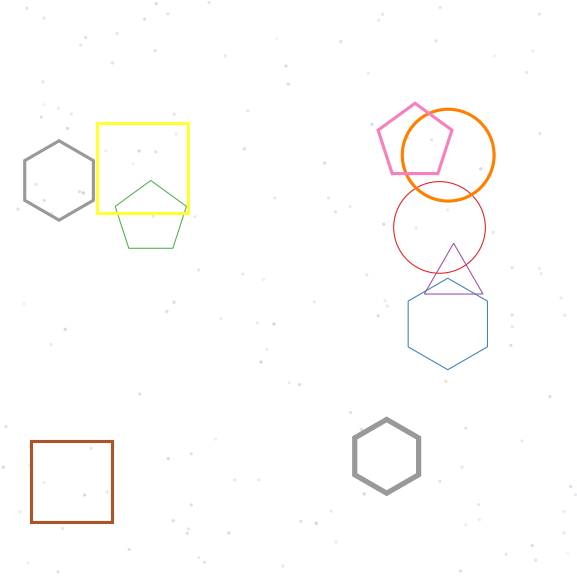[{"shape": "circle", "thickness": 0.5, "radius": 0.4, "center": [0.761, 0.605]}, {"shape": "hexagon", "thickness": 0.5, "radius": 0.4, "center": [0.775, 0.438]}, {"shape": "pentagon", "thickness": 0.5, "radius": 0.32, "center": [0.261, 0.622]}, {"shape": "triangle", "thickness": 0.5, "radius": 0.29, "center": [0.786, 0.519]}, {"shape": "circle", "thickness": 1.5, "radius": 0.4, "center": [0.776, 0.73]}, {"shape": "square", "thickness": 1.5, "radius": 0.39, "center": [0.247, 0.709]}, {"shape": "square", "thickness": 1.5, "radius": 0.35, "center": [0.124, 0.165]}, {"shape": "pentagon", "thickness": 1.5, "radius": 0.34, "center": [0.719, 0.753]}, {"shape": "hexagon", "thickness": 2.5, "radius": 0.32, "center": [0.67, 0.209]}, {"shape": "hexagon", "thickness": 1.5, "radius": 0.34, "center": [0.102, 0.687]}]